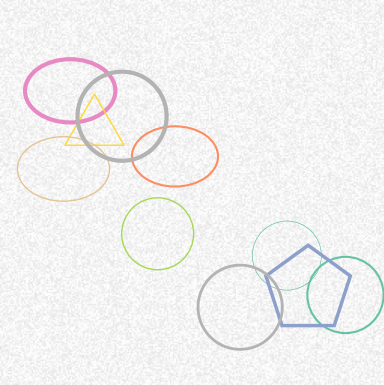[{"shape": "circle", "thickness": 0.5, "radius": 0.45, "center": [0.745, 0.336]}, {"shape": "circle", "thickness": 1.5, "radius": 0.5, "center": [0.897, 0.234]}, {"shape": "oval", "thickness": 1.5, "radius": 0.56, "center": [0.454, 0.594]}, {"shape": "pentagon", "thickness": 2.5, "radius": 0.58, "center": [0.8, 0.248]}, {"shape": "oval", "thickness": 3, "radius": 0.59, "center": [0.182, 0.764]}, {"shape": "circle", "thickness": 1, "radius": 0.47, "center": [0.409, 0.393]}, {"shape": "triangle", "thickness": 1, "radius": 0.44, "center": [0.245, 0.667]}, {"shape": "oval", "thickness": 1, "radius": 0.6, "center": [0.165, 0.561]}, {"shape": "circle", "thickness": 3, "radius": 0.58, "center": [0.317, 0.698]}, {"shape": "circle", "thickness": 2, "radius": 0.55, "center": [0.624, 0.202]}]